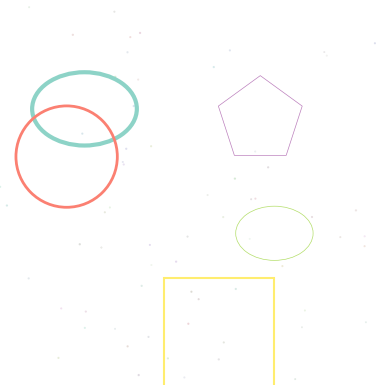[{"shape": "oval", "thickness": 3, "radius": 0.68, "center": [0.219, 0.717]}, {"shape": "circle", "thickness": 2, "radius": 0.66, "center": [0.173, 0.593]}, {"shape": "oval", "thickness": 0.5, "radius": 0.5, "center": [0.713, 0.394]}, {"shape": "pentagon", "thickness": 0.5, "radius": 0.57, "center": [0.676, 0.689]}, {"shape": "square", "thickness": 1.5, "radius": 0.71, "center": [0.568, 0.134]}]